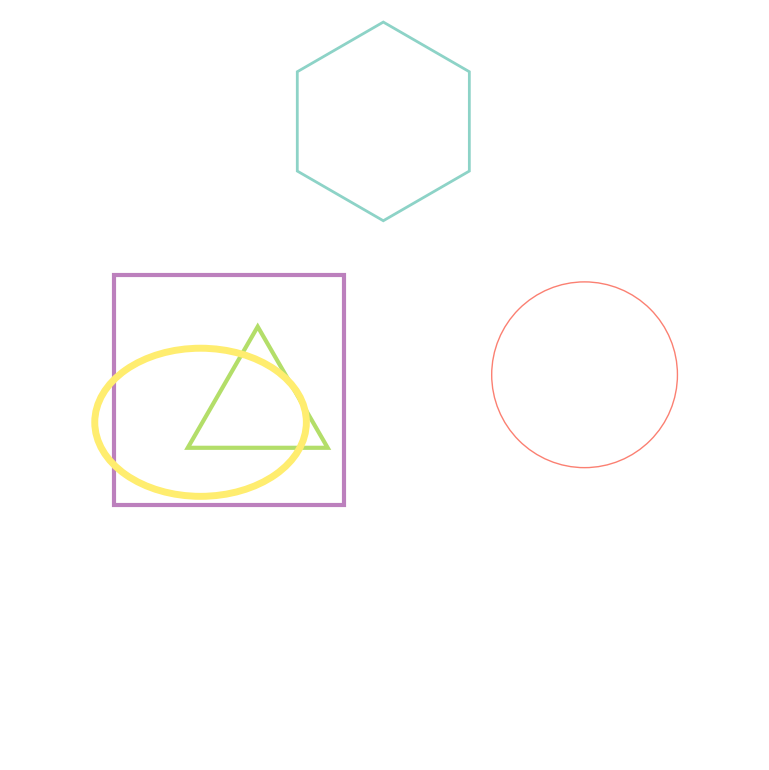[{"shape": "hexagon", "thickness": 1, "radius": 0.65, "center": [0.498, 0.842]}, {"shape": "circle", "thickness": 0.5, "radius": 0.6, "center": [0.759, 0.513]}, {"shape": "triangle", "thickness": 1.5, "radius": 0.52, "center": [0.335, 0.471]}, {"shape": "square", "thickness": 1.5, "radius": 0.75, "center": [0.297, 0.494]}, {"shape": "oval", "thickness": 2.5, "radius": 0.69, "center": [0.26, 0.452]}]